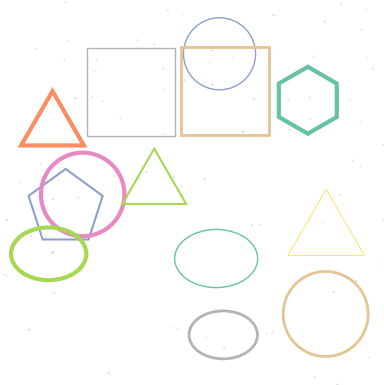[{"shape": "oval", "thickness": 1, "radius": 0.54, "center": [0.562, 0.328]}, {"shape": "hexagon", "thickness": 3, "radius": 0.43, "center": [0.799, 0.74]}, {"shape": "triangle", "thickness": 3, "radius": 0.47, "center": [0.136, 0.669]}, {"shape": "circle", "thickness": 1, "radius": 0.47, "center": [0.57, 0.86]}, {"shape": "pentagon", "thickness": 1.5, "radius": 0.51, "center": [0.17, 0.46]}, {"shape": "circle", "thickness": 3, "radius": 0.54, "center": [0.215, 0.495]}, {"shape": "oval", "thickness": 3, "radius": 0.49, "center": [0.126, 0.341]}, {"shape": "triangle", "thickness": 1.5, "radius": 0.48, "center": [0.401, 0.518]}, {"shape": "triangle", "thickness": 0.5, "radius": 0.57, "center": [0.847, 0.394]}, {"shape": "square", "thickness": 2, "radius": 0.57, "center": [0.585, 0.764]}, {"shape": "circle", "thickness": 2, "radius": 0.55, "center": [0.846, 0.184]}, {"shape": "square", "thickness": 1, "radius": 0.57, "center": [0.34, 0.76]}, {"shape": "oval", "thickness": 2, "radius": 0.44, "center": [0.58, 0.13]}]